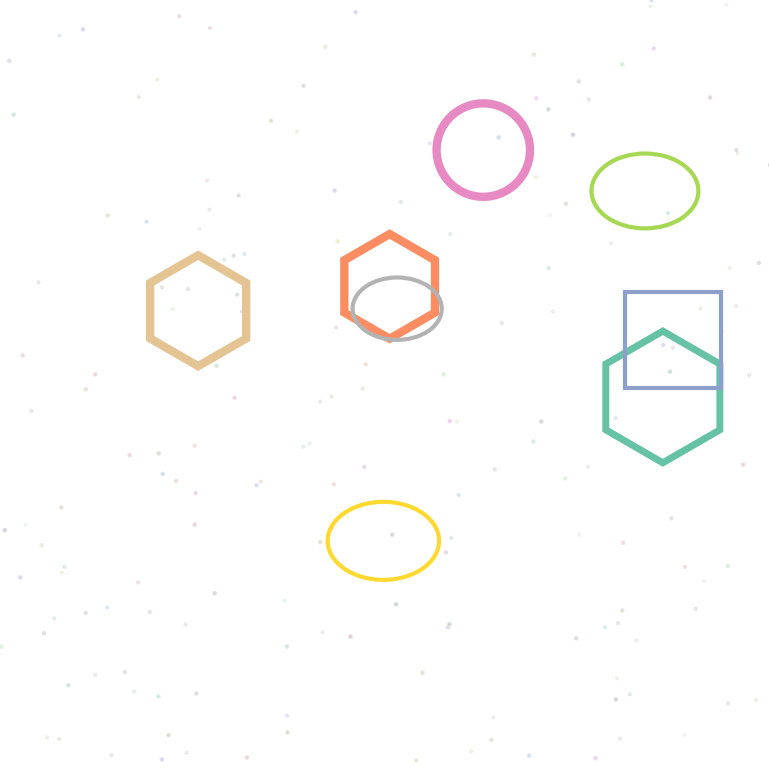[{"shape": "hexagon", "thickness": 2.5, "radius": 0.43, "center": [0.861, 0.484]}, {"shape": "hexagon", "thickness": 3, "radius": 0.34, "center": [0.506, 0.628]}, {"shape": "square", "thickness": 1.5, "radius": 0.31, "center": [0.874, 0.558]}, {"shape": "circle", "thickness": 3, "radius": 0.3, "center": [0.628, 0.805]}, {"shape": "oval", "thickness": 1.5, "radius": 0.35, "center": [0.838, 0.752]}, {"shape": "oval", "thickness": 1.5, "radius": 0.36, "center": [0.498, 0.298]}, {"shape": "hexagon", "thickness": 3, "radius": 0.36, "center": [0.257, 0.597]}, {"shape": "oval", "thickness": 1.5, "radius": 0.29, "center": [0.516, 0.599]}]